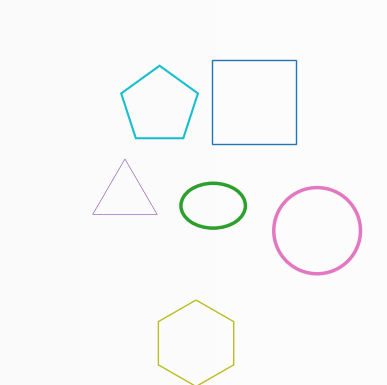[{"shape": "square", "thickness": 1, "radius": 0.54, "center": [0.655, 0.735]}, {"shape": "oval", "thickness": 2.5, "radius": 0.42, "center": [0.55, 0.466]}, {"shape": "triangle", "thickness": 0.5, "radius": 0.48, "center": [0.322, 0.491]}, {"shape": "circle", "thickness": 2.5, "radius": 0.56, "center": [0.818, 0.401]}, {"shape": "hexagon", "thickness": 1, "radius": 0.56, "center": [0.506, 0.108]}, {"shape": "pentagon", "thickness": 1.5, "radius": 0.52, "center": [0.412, 0.725]}]